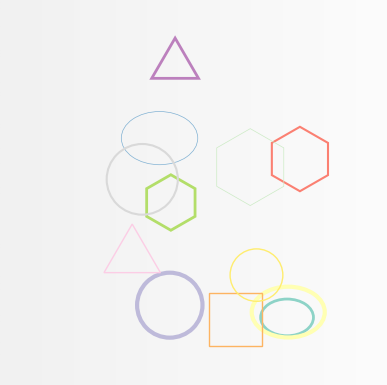[{"shape": "oval", "thickness": 2, "radius": 0.34, "center": [0.741, 0.176]}, {"shape": "oval", "thickness": 3, "radius": 0.47, "center": [0.744, 0.189]}, {"shape": "circle", "thickness": 3, "radius": 0.42, "center": [0.438, 0.207]}, {"shape": "hexagon", "thickness": 1.5, "radius": 0.42, "center": [0.774, 0.587]}, {"shape": "oval", "thickness": 0.5, "radius": 0.49, "center": [0.412, 0.641]}, {"shape": "square", "thickness": 1, "radius": 0.34, "center": [0.607, 0.169]}, {"shape": "hexagon", "thickness": 2, "radius": 0.36, "center": [0.441, 0.474]}, {"shape": "triangle", "thickness": 1, "radius": 0.42, "center": [0.341, 0.334]}, {"shape": "circle", "thickness": 1.5, "radius": 0.46, "center": [0.367, 0.534]}, {"shape": "triangle", "thickness": 2, "radius": 0.35, "center": [0.452, 0.831]}, {"shape": "hexagon", "thickness": 0.5, "radius": 0.5, "center": [0.646, 0.566]}, {"shape": "circle", "thickness": 1, "radius": 0.34, "center": [0.662, 0.285]}]